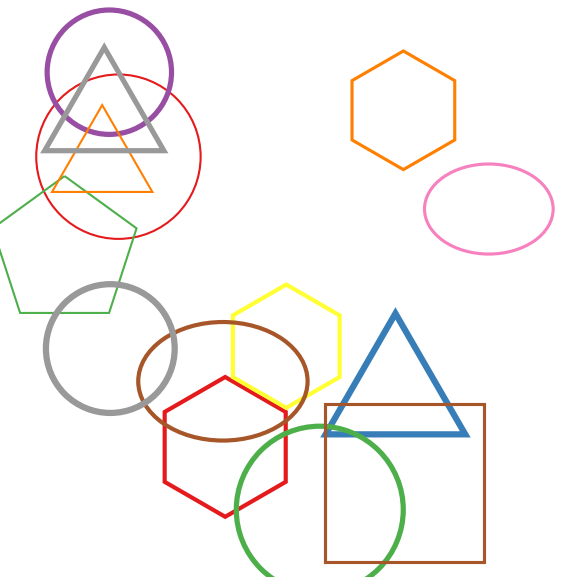[{"shape": "circle", "thickness": 1, "radius": 0.71, "center": [0.205, 0.728]}, {"shape": "hexagon", "thickness": 2, "radius": 0.61, "center": [0.39, 0.225]}, {"shape": "triangle", "thickness": 3, "radius": 0.7, "center": [0.685, 0.317]}, {"shape": "pentagon", "thickness": 1, "radius": 0.66, "center": [0.112, 0.563]}, {"shape": "circle", "thickness": 2.5, "radius": 0.72, "center": [0.554, 0.117]}, {"shape": "circle", "thickness": 2.5, "radius": 0.54, "center": [0.189, 0.874]}, {"shape": "hexagon", "thickness": 1.5, "radius": 0.51, "center": [0.699, 0.808]}, {"shape": "triangle", "thickness": 1, "radius": 0.5, "center": [0.177, 0.717]}, {"shape": "hexagon", "thickness": 2, "radius": 0.53, "center": [0.496, 0.4]}, {"shape": "oval", "thickness": 2, "radius": 0.73, "center": [0.386, 0.339]}, {"shape": "square", "thickness": 1.5, "radius": 0.68, "center": [0.7, 0.162]}, {"shape": "oval", "thickness": 1.5, "radius": 0.56, "center": [0.846, 0.637]}, {"shape": "circle", "thickness": 3, "radius": 0.56, "center": [0.191, 0.396]}, {"shape": "triangle", "thickness": 2.5, "radius": 0.6, "center": [0.181, 0.798]}]